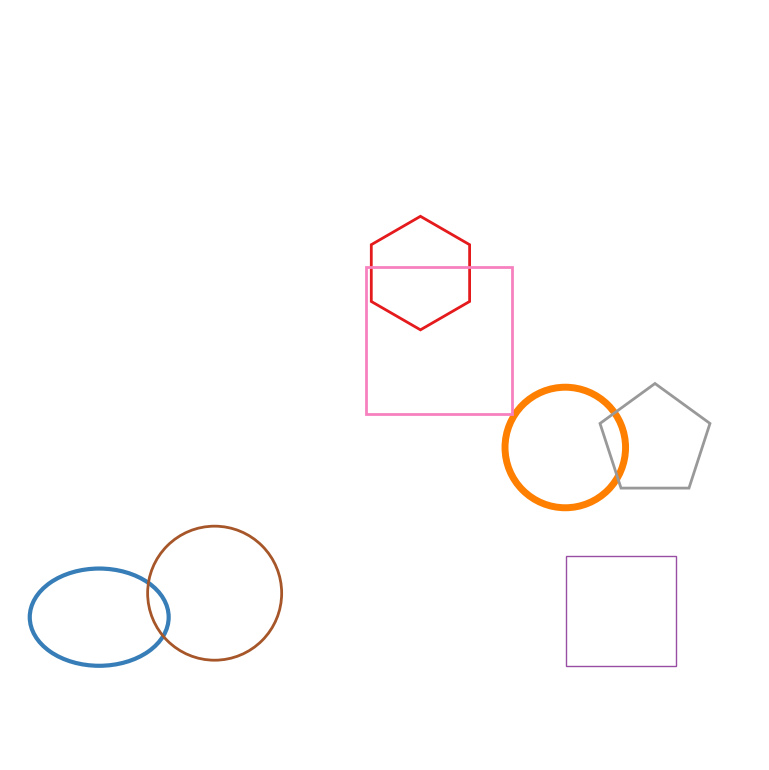[{"shape": "hexagon", "thickness": 1, "radius": 0.37, "center": [0.546, 0.645]}, {"shape": "oval", "thickness": 1.5, "radius": 0.45, "center": [0.129, 0.198]}, {"shape": "square", "thickness": 0.5, "radius": 0.36, "center": [0.807, 0.207]}, {"shape": "circle", "thickness": 2.5, "radius": 0.39, "center": [0.734, 0.419]}, {"shape": "circle", "thickness": 1, "radius": 0.44, "center": [0.279, 0.23]}, {"shape": "square", "thickness": 1, "radius": 0.48, "center": [0.57, 0.558]}, {"shape": "pentagon", "thickness": 1, "radius": 0.38, "center": [0.851, 0.427]}]